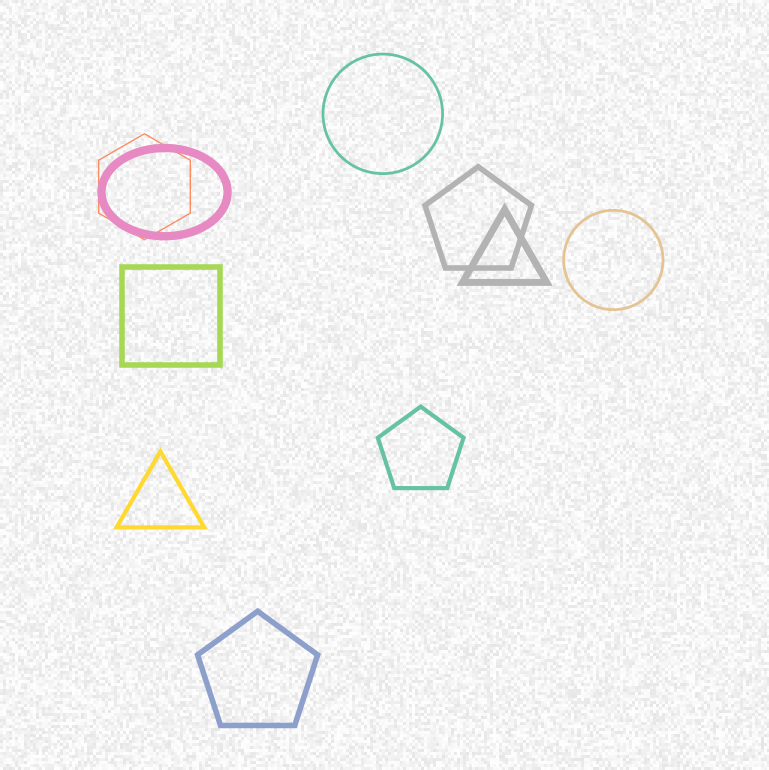[{"shape": "pentagon", "thickness": 1.5, "radius": 0.29, "center": [0.546, 0.413]}, {"shape": "circle", "thickness": 1, "radius": 0.39, "center": [0.497, 0.852]}, {"shape": "hexagon", "thickness": 0.5, "radius": 0.34, "center": [0.188, 0.758]}, {"shape": "pentagon", "thickness": 2, "radius": 0.41, "center": [0.335, 0.124]}, {"shape": "oval", "thickness": 3, "radius": 0.41, "center": [0.214, 0.75]}, {"shape": "square", "thickness": 2, "radius": 0.32, "center": [0.222, 0.59]}, {"shape": "triangle", "thickness": 1.5, "radius": 0.33, "center": [0.208, 0.348]}, {"shape": "circle", "thickness": 1, "radius": 0.32, "center": [0.797, 0.662]}, {"shape": "pentagon", "thickness": 2, "radius": 0.36, "center": [0.621, 0.711]}, {"shape": "triangle", "thickness": 2.5, "radius": 0.32, "center": [0.655, 0.665]}]